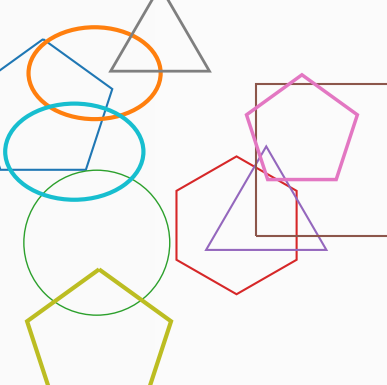[{"shape": "pentagon", "thickness": 1.5, "radius": 0.94, "center": [0.111, 0.711]}, {"shape": "oval", "thickness": 3, "radius": 0.85, "center": [0.244, 0.81]}, {"shape": "circle", "thickness": 1, "radius": 0.94, "center": [0.25, 0.37]}, {"shape": "hexagon", "thickness": 1.5, "radius": 0.89, "center": [0.61, 0.415]}, {"shape": "triangle", "thickness": 1.5, "radius": 0.9, "center": [0.687, 0.44]}, {"shape": "square", "thickness": 1.5, "radius": 0.98, "center": [0.857, 0.585]}, {"shape": "pentagon", "thickness": 2.5, "radius": 0.75, "center": [0.779, 0.655]}, {"shape": "triangle", "thickness": 2, "radius": 0.74, "center": [0.413, 0.889]}, {"shape": "pentagon", "thickness": 3, "radius": 0.98, "center": [0.256, 0.105]}, {"shape": "oval", "thickness": 3, "radius": 0.89, "center": [0.192, 0.606]}]